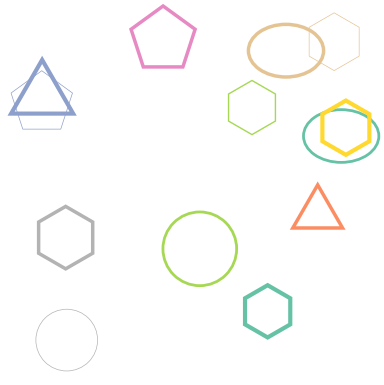[{"shape": "hexagon", "thickness": 3, "radius": 0.34, "center": [0.695, 0.191]}, {"shape": "oval", "thickness": 2, "radius": 0.49, "center": [0.886, 0.647]}, {"shape": "triangle", "thickness": 2.5, "radius": 0.37, "center": [0.825, 0.445]}, {"shape": "pentagon", "thickness": 0.5, "radius": 0.42, "center": [0.108, 0.732]}, {"shape": "triangle", "thickness": 3, "radius": 0.47, "center": [0.109, 0.751]}, {"shape": "pentagon", "thickness": 2.5, "radius": 0.44, "center": [0.424, 0.897]}, {"shape": "circle", "thickness": 2, "radius": 0.48, "center": [0.519, 0.354]}, {"shape": "hexagon", "thickness": 1, "radius": 0.35, "center": [0.655, 0.721]}, {"shape": "hexagon", "thickness": 3, "radius": 0.35, "center": [0.898, 0.668]}, {"shape": "hexagon", "thickness": 0.5, "radius": 0.38, "center": [0.868, 0.892]}, {"shape": "oval", "thickness": 2.5, "radius": 0.49, "center": [0.743, 0.868]}, {"shape": "hexagon", "thickness": 2.5, "radius": 0.41, "center": [0.171, 0.383]}, {"shape": "circle", "thickness": 0.5, "radius": 0.4, "center": [0.173, 0.117]}]